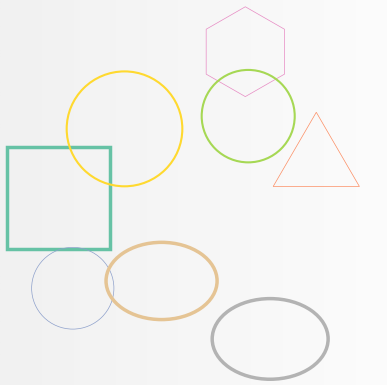[{"shape": "square", "thickness": 2.5, "radius": 0.67, "center": [0.151, 0.486]}, {"shape": "triangle", "thickness": 0.5, "radius": 0.64, "center": [0.816, 0.58]}, {"shape": "circle", "thickness": 0.5, "radius": 0.53, "center": [0.188, 0.251]}, {"shape": "hexagon", "thickness": 0.5, "radius": 0.58, "center": [0.633, 0.866]}, {"shape": "circle", "thickness": 1.5, "radius": 0.6, "center": [0.641, 0.698]}, {"shape": "circle", "thickness": 1.5, "radius": 0.75, "center": [0.321, 0.665]}, {"shape": "oval", "thickness": 2.5, "radius": 0.72, "center": [0.417, 0.27]}, {"shape": "oval", "thickness": 2.5, "radius": 0.75, "center": [0.697, 0.12]}]